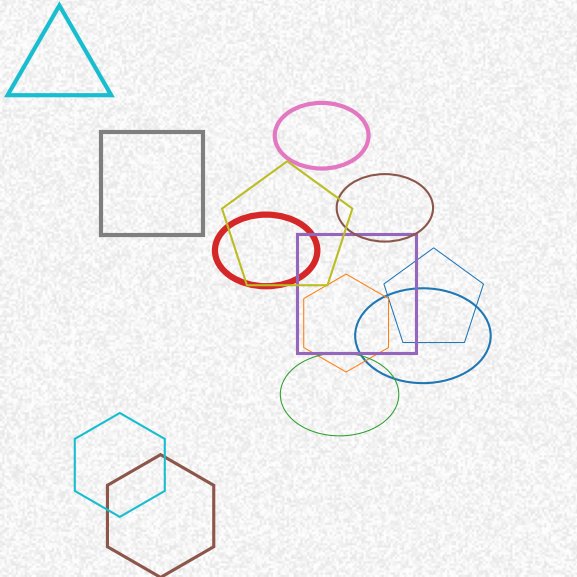[{"shape": "pentagon", "thickness": 0.5, "radius": 0.45, "center": [0.751, 0.479]}, {"shape": "oval", "thickness": 1, "radius": 0.59, "center": [0.732, 0.418]}, {"shape": "hexagon", "thickness": 0.5, "radius": 0.42, "center": [0.599, 0.44]}, {"shape": "oval", "thickness": 0.5, "radius": 0.51, "center": [0.588, 0.316]}, {"shape": "oval", "thickness": 3, "radius": 0.44, "center": [0.461, 0.565]}, {"shape": "square", "thickness": 1.5, "radius": 0.52, "center": [0.618, 0.49]}, {"shape": "hexagon", "thickness": 1.5, "radius": 0.53, "center": [0.278, 0.106]}, {"shape": "oval", "thickness": 1, "radius": 0.42, "center": [0.666, 0.639]}, {"shape": "oval", "thickness": 2, "radius": 0.41, "center": [0.557, 0.764]}, {"shape": "square", "thickness": 2, "radius": 0.45, "center": [0.263, 0.682]}, {"shape": "pentagon", "thickness": 1, "radius": 0.59, "center": [0.497, 0.601]}, {"shape": "hexagon", "thickness": 1, "radius": 0.45, "center": [0.207, 0.194]}, {"shape": "triangle", "thickness": 2, "radius": 0.52, "center": [0.103, 0.886]}]